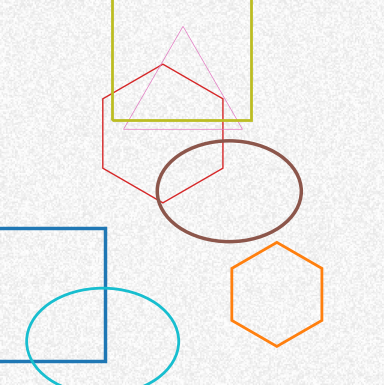[{"shape": "square", "thickness": 2.5, "radius": 0.86, "center": [0.101, 0.234]}, {"shape": "hexagon", "thickness": 2, "radius": 0.68, "center": [0.719, 0.235]}, {"shape": "hexagon", "thickness": 1, "radius": 0.9, "center": [0.423, 0.653]}, {"shape": "oval", "thickness": 2.5, "radius": 0.94, "center": [0.596, 0.503]}, {"shape": "triangle", "thickness": 0.5, "radius": 0.89, "center": [0.475, 0.753]}, {"shape": "square", "thickness": 2, "radius": 0.9, "center": [0.472, 0.868]}, {"shape": "oval", "thickness": 2, "radius": 0.99, "center": [0.267, 0.113]}]